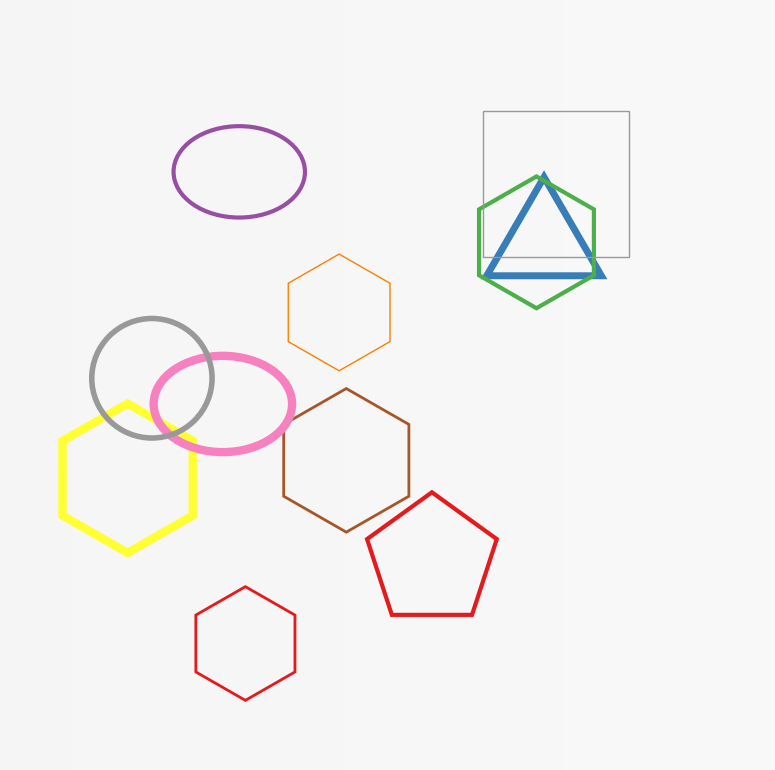[{"shape": "hexagon", "thickness": 1, "radius": 0.37, "center": [0.317, 0.164]}, {"shape": "pentagon", "thickness": 1.5, "radius": 0.44, "center": [0.557, 0.273]}, {"shape": "triangle", "thickness": 2.5, "radius": 0.43, "center": [0.702, 0.685]}, {"shape": "hexagon", "thickness": 1.5, "radius": 0.43, "center": [0.692, 0.685]}, {"shape": "oval", "thickness": 1.5, "radius": 0.42, "center": [0.309, 0.777]}, {"shape": "hexagon", "thickness": 0.5, "radius": 0.38, "center": [0.438, 0.594]}, {"shape": "hexagon", "thickness": 3, "radius": 0.48, "center": [0.165, 0.379]}, {"shape": "hexagon", "thickness": 1, "radius": 0.47, "center": [0.447, 0.402]}, {"shape": "oval", "thickness": 3, "radius": 0.45, "center": [0.288, 0.475]}, {"shape": "square", "thickness": 0.5, "radius": 0.47, "center": [0.718, 0.761]}, {"shape": "circle", "thickness": 2, "radius": 0.39, "center": [0.196, 0.509]}]